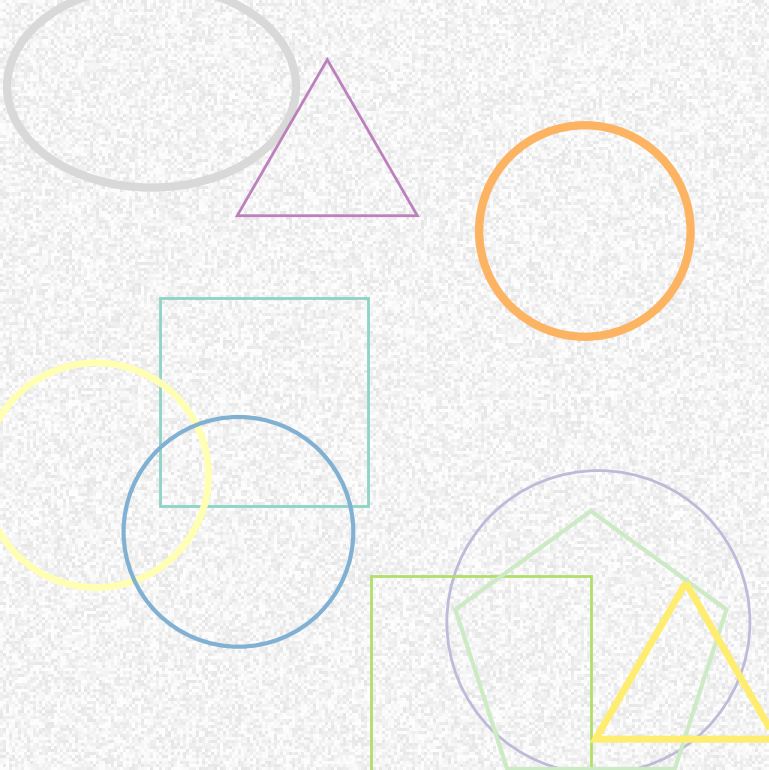[{"shape": "square", "thickness": 1, "radius": 0.67, "center": [0.343, 0.478]}, {"shape": "circle", "thickness": 2.5, "radius": 0.73, "center": [0.125, 0.383]}, {"shape": "circle", "thickness": 1, "radius": 0.98, "center": [0.777, 0.192]}, {"shape": "circle", "thickness": 1.5, "radius": 0.75, "center": [0.31, 0.309]}, {"shape": "circle", "thickness": 3, "radius": 0.69, "center": [0.76, 0.7]}, {"shape": "square", "thickness": 1, "radius": 0.71, "center": [0.625, 0.109]}, {"shape": "oval", "thickness": 3, "radius": 0.94, "center": [0.197, 0.888]}, {"shape": "triangle", "thickness": 1, "radius": 0.68, "center": [0.425, 0.787]}, {"shape": "pentagon", "thickness": 1.5, "radius": 0.93, "center": [0.767, 0.151]}, {"shape": "triangle", "thickness": 2.5, "radius": 0.68, "center": [0.891, 0.108]}]